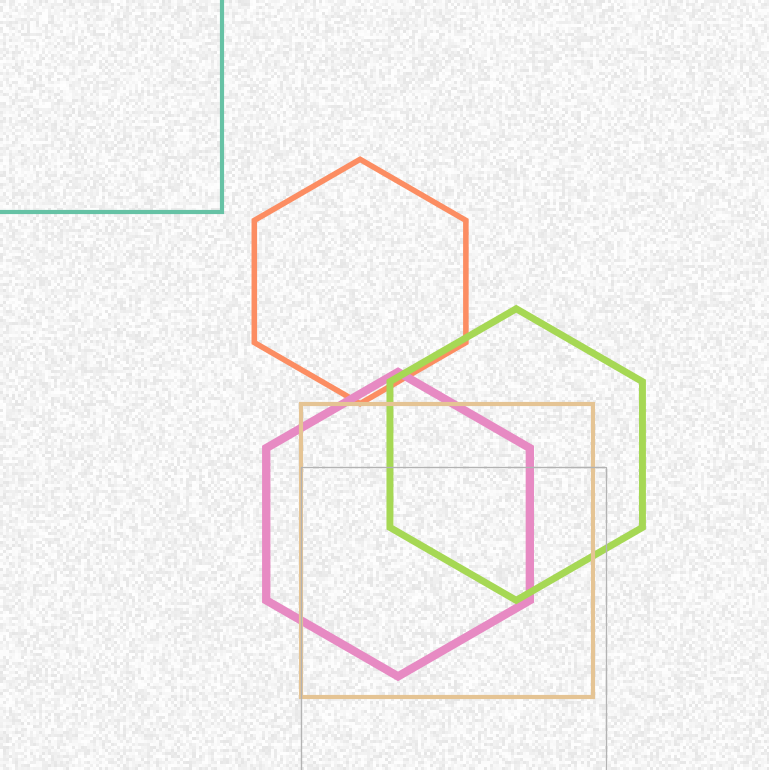[{"shape": "square", "thickness": 1.5, "radius": 0.79, "center": [0.131, 0.883]}, {"shape": "hexagon", "thickness": 2, "radius": 0.79, "center": [0.468, 0.634]}, {"shape": "hexagon", "thickness": 3, "radius": 0.99, "center": [0.517, 0.319]}, {"shape": "hexagon", "thickness": 2.5, "radius": 0.95, "center": [0.67, 0.41]}, {"shape": "square", "thickness": 1.5, "radius": 0.95, "center": [0.58, 0.285]}, {"shape": "square", "thickness": 0.5, "radius": 0.99, "center": [0.589, 0.196]}]